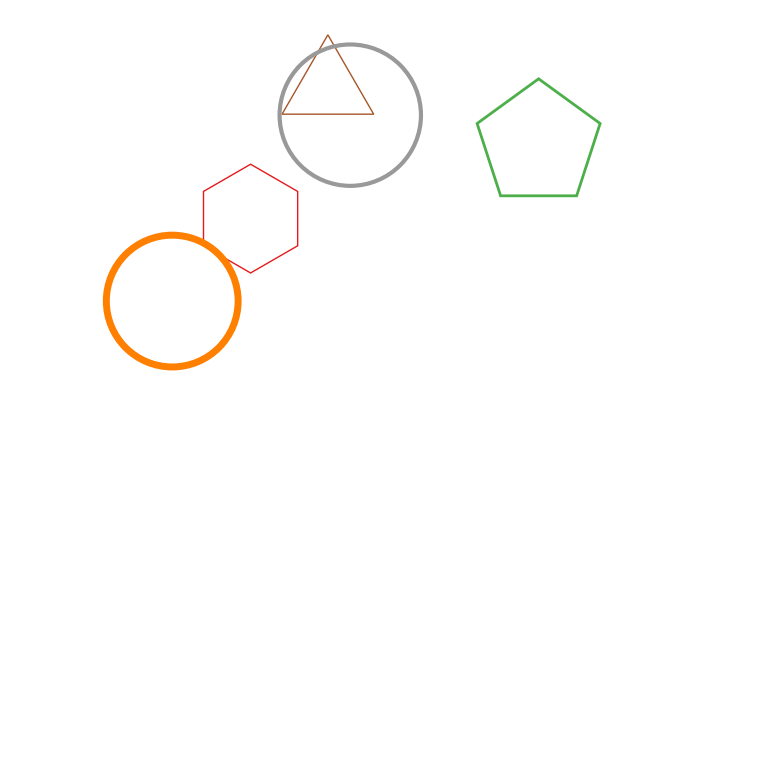[{"shape": "hexagon", "thickness": 0.5, "radius": 0.35, "center": [0.325, 0.716]}, {"shape": "pentagon", "thickness": 1, "radius": 0.42, "center": [0.7, 0.814]}, {"shape": "circle", "thickness": 2.5, "radius": 0.43, "center": [0.224, 0.609]}, {"shape": "triangle", "thickness": 0.5, "radius": 0.34, "center": [0.426, 0.886]}, {"shape": "circle", "thickness": 1.5, "radius": 0.46, "center": [0.455, 0.85]}]